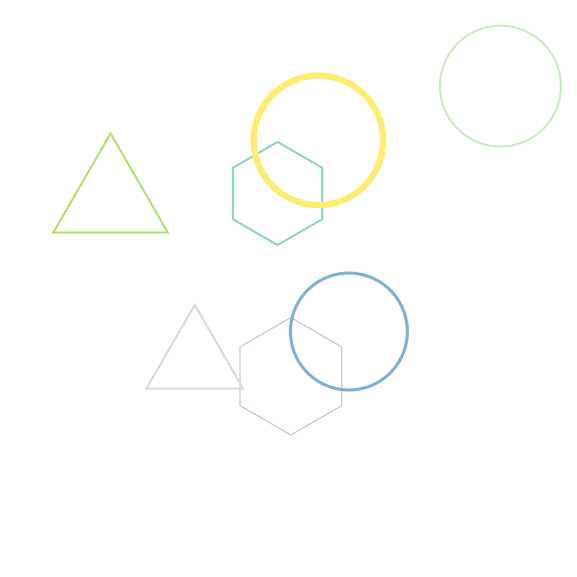[{"shape": "hexagon", "thickness": 1, "radius": 0.45, "center": [0.481, 0.664]}, {"shape": "hexagon", "thickness": 0.5, "radius": 0.51, "center": [0.504, 0.348]}, {"shape": "circle", "thickness": 1.5, "radius": 0.51, "center": [0.604, 0.425]}, {"shape": "triangle", "thickness": 1, "radius": 0.57, "center": [0.191, 0.654]}, {"shape": "triangle", "thickness": 1, "radius": 0.48, "center": [0.337, 0.374]}, {"shape": "circle", "thickness": 1, "radius": 0.52, "center": [0.867, 0.85]}, {"shape": "circle", "thickness": 3, "radius": 0.56, "center": [0.551, 0.756]}]